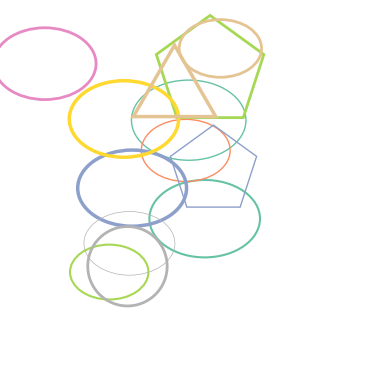[{"shape": "oval", "thickness": 1.5, "radius": 0.72, "center": [0.532, 0.432]}, {"shape": "oval", "thickness": 1, "radius": 0.74, "center": [0.49, 0.688]}, {"shape": "oval", "thickness": 1, "radius": 0.58, "center": [0.482, 0.609]}, {"shape": "oval", "thickness": 2.5, "radius": 0.71, "center": [0.343, 0.511]}, {"shape": "pentagon", "thickness": 1, "radius": 0.59, "center": [0.555, 0.557]}, {"shape": "oval", "thickness": 2, "radius": 0.67, "center": [0.116, 0.835]}, {"shape": "oval", "thickness": 1.5, "radius": 0.51, "center": [0.284, 0.293]}, {"shape": "pentagon", "thickness": 2, "radius": 0.73, "center": [0.546, 0.813]}, {"shape": "oval", "thickness": 2.5, "radius": 0.71, "center": [0.322, 0.691]}, {"shape": "triangle", "thickness": 2.5, "radius": 0.62, "center": [0.453, 0.759]}, {"shape": "oval", "thickness": 2, "radius": 0.53, "center": [0.572, 0.874]}, {"shape": "oval", "thickness": 0.5, "radius": 0.59, "center": [0.336, 0.368]}, {"shape": "circle", "thickness": 2, "radius": 0.52, "center": [0.331, 0.308]}]